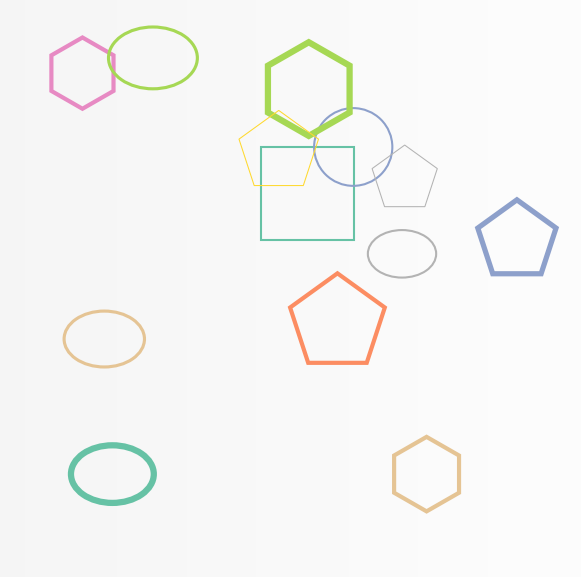[{"shape": "square", "thickness": 1, "radius": 0.4, "center": [0.529, 0.664]}, {"shape": "oval", "thickness": 3, "radius": 0.36, "center": [0.193, 0.178]}, {"shape": "pentagon", "thickness": 2, "radius": 0.43, "center": [0.581, 0.44]}, {"shape": "circle", "thickness": 1, "radius": 0.34, "center": [0.608, 0.745]}, {"shape": "pentagon", "thickness": 2.5, "radius": 0.35, "center": [0.889, 0.582]}, {"shape": "hexagon", "thickness": 2, "radius": 0.31, "center": [0.142, 0.873]}, {"shape": "oval", "thickness": 1.5, "radius": 0.38, "center": [0.263, 0.899]}, {"shape": "hexagon", "thickness": 3, "radius": 0.41, "center": [0.531, 0.845]}, {"shape": "pentagon", "thickness": 0.5, "radius": 0.36, "center": [0.48, 0.736]}, {"shape": "oval", "thickness": 1.5, "radius": 0.35, "center": [0.179, 0.412]}, {"shape": "hexagon", "thickness": 2, "radius": 0.32, "center": [0.734, 0.178]}, {"shape": "oval", "thickness": 1, "radius": 0.29, "center": [0.692, 0.56]}, {"shape": "pentagon", "thickness": 0.5, "radius": 0.29, "center": [0.696, 0.689]}]